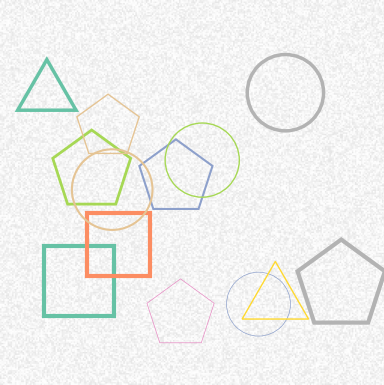[{"shape": "triangle", "thickness": 2.5, "radius": 0.44, "center": [0.122, 0.758]}, {"shape": "square", "thickness": 3, "radius": 0.45, "center": [0.206, 0.271]}, {"shape": "square", "thickness": 3, "radius": 0.41, "center": [0.309, 0.365]}, {"shape": "pentagon", "thickness": 1.5, "radius": 0.5, "center": [0.457, 0.538]}, {"shape": "circle", "thickness": 0.5, "radius": 0.41, "center": [0.671, 0.21]}, {"shape": "pentagon", "thickness": 0.5, "radius": 0.46, "center": [0.469, 0.184]}, {"shape": "pentagon", "thickness": 2, "radius": 0.53, "center": [0.238, 0.556]}, {"shape": "circle", "thickness": 1, "radius": 0.48, "center": [0.525, 0.584]}, {"shape": "triangle", "thickness": 1, "radius": 0.5, "center": [0.715, 0.221]}, {"shape": "circle", "thickness": 1.5, "radius": 0.52, "center": [0.291, 0.508]}, {"shape": "pentagon", "thickness": 1, "radius": 0.43, "center": [0.281, 0.67]}, {"shape": "circle", "thickness": 2.5, "radius": 0.5, "center": [0.741, 0.759]}, {"shape": "pentagon", "thickness": 3, "radius": 0.6, "center": [0.886, 0.259]}]